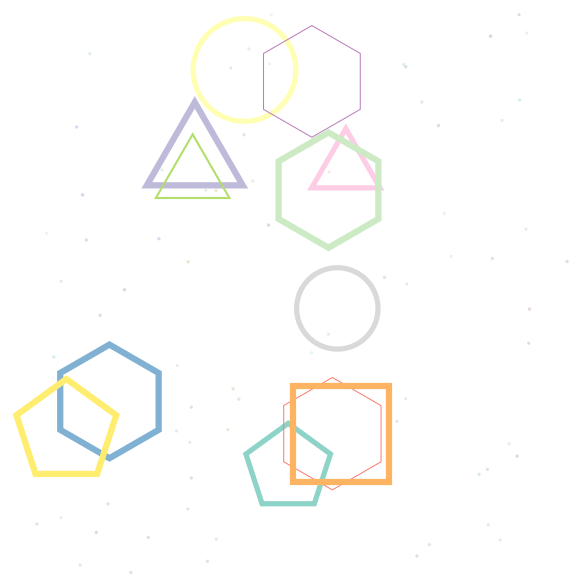[{"shape": "pentagon", "thickness": 2.5, "radius": 0.38, "center": [0.499, 0.189]}, {"shape": "circle", "thickness": 2.5, "radius": 0.44, "center": [0.423, 0.878]}, {"shape": "triangle", "thickness": 3, "radius": 0.48, "center": [0.337, 0.726]}, {"shape": "hexagon", "thickness": 0.5, "radius": 0.49, "center": [0.576, 0.248]}, {"shape": "hexagon", "thickness": 3, "radius": 0.49, "center": [0.19, 0.304]}, {"shape": "square", "thickness": 3, "radius": 0.41, "center": [0.59, 0.248]}, {"shape": "triangle", "thickness": 1, "radius": 0.37, "center": [0.334, 0.693]}, {"shape": "triangle", "thickness": 2.5, "radius": 0.34, "center": [0.599, 0.708]}, {"shape": "circle", "thickness": 2.5, "radius": 0.35, "center": [0.584, 0.465]}, {"shape": "hexagon", "thickness": 0.5, "radius": 0.48, "center": [0.54, 0.858]}, {"shape": "hexagon", "thickness": 3, "radius": 0.5, "center": [0.569, 0.67]}, {"shape": "pentagon", "thickness": 3, "radius": 0.45, "center": [0.115, 0.252]}]